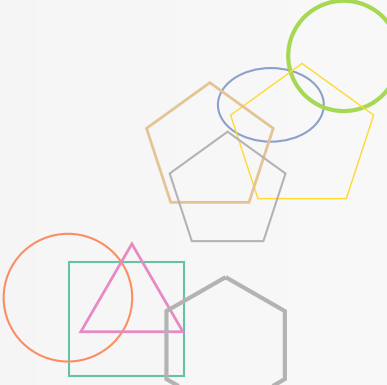[{"shape": "square", "thickness": 1.5, "radius": 0.74, "center": [0.327, 0.172]}, {"shape": "circle", "thickness": 1.5, "radius": 0.83, "center": [0.175, 0.227]}, {"shape": "oval", "thickness": 1.5, "radius": 0.68, "center": [0.699, 0.728]}, {"shape": "triangle", "thickness": 2, "radius": 0.76, "center": [0.34, 0.214]}, {"shape": "circle", "thickness": 3, "radius": 0.72, "center": [0.887, 0.855]}, {"shape": "pentagon", "thickness": 1, "radius": 0.97, "center": [0.78, 0.641]}, {"shape": "pentagon", "thickness": 2, "radius": 0.86, "center": [0.542, 0.614]}, {"shape": "pentagon", "thickness": 1.5, "radius": 0.79, "center": [0.587, 0.501]}, {"shape": "hexagon", "thickness": 3, "radius": 0.88, "center": [0.582, 0.104]}]